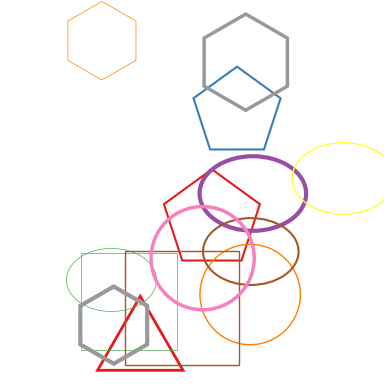[{"shape": "pentagon", "thickness": 1.5, "radius": 0.65, "center": [0.55, 0.429]}, {"shape": "triangle", "thickness": 2, "radius": 0.64, "center": [0.364, 0.102]}, {"shape": "pentagon", "thickness": 1.5, "radius": 0.59, "center": [0.616, 0.708]}, {"shape": "oval", "thickness": 0.5, "radius": 0.59, "center": [0.29, 0.273]}, {"shape": "square", "thickness": 0.5, "radius": 0.63, "center": [0.334, 0.217]}, {"shape": "oval", "thickness": 3, "radius": 0.69, "center": [0.657, 0.497]}, {"shape": "circle", "thickness": 1, "radius": 0.65, "center": [0.65, 0.235]}, {"shape": "hexagon", "thickness": 0.5, "radius": 0.51, "center": [0.265, 0.894]}, {"shape": "oval", "thickness": 1, "radius": 0.66, "center": [0.892, 0.536]}, {"shape": "square", "thickness": 1, "radius": 0.74, "center": [0.473, 0.199]}, {"shape": "oval", "thickness": 1.5, "radius": 0.62, "center": [0.651, 0.347]}, {"shape": "circle", "thickness": 2.5, "radius": 0.67, "center": [0.526, 0.329]}, {"shape": "hexagon", "thickness": 3, "radius": 0.5, "center": [0.296, 0.156]}, {"shape": "hexagon", "thickness": 2.5, "radius": 0.62, "center": [0.638, 0.839]}]